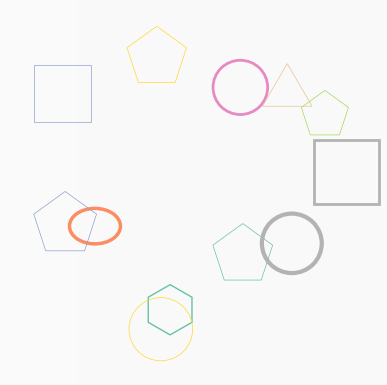[{"shape": "pentagon", "thickness": 0.5, "radius": 0.41, "center": [0.626, 0.338]}, {"shape": "hexagon", "thickness": 1, "radius": 0.33, "center": [0.439, 0.195]}, {"shape": "oval", "thickness": 2.5, "radius": 0.33, "center": [0.245, 0.413]}, {"shape": "square", "thickness": 0.5, "radius": 0.37, "center": [0.16, 0.757]}, {"shape": "pentagon", "thickness": 0.5, "radius": 0.43, "center": [0.168, 0.417]}, {"shape": "circle", "thickness": 2, "radius": 0.35, "center": [0.62, 0.773]}, {"shape": "pentagon", "thickness": 0.5, "radius": 0.32, "center": [0.838, 0.701]}, {"shape": "circle", "thickness": 0.5, "radius": 0.41, "center": [0.415, 0.145]}, {"shape": "pentagon", "thickness": 0.5, "radius": 0.4, "center": [0.405, 0.851]}, {"shape": "triangle", "thickness": 0.5, "radius": 0.37, "center": [0.741, 0.761]}, {"shape": "square", "thickness": 2, "radius": 0.42, "center": [0.894, 0.552]}, {"shape": "circle", "thickness": 3, "radius": 0.39, "center": [0.753, 0.368]}]